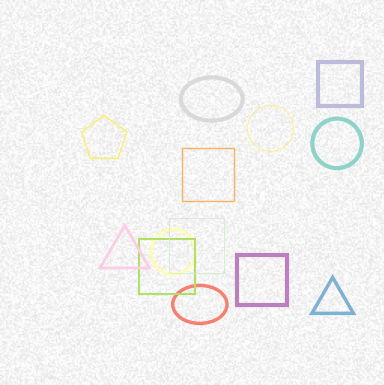[{"shape": "circle", "thickness": 3, "radius": 0.32, "center": [0.876, 0.628]}, {"shape": "circle", "thickness": 2, "radius": 0.29, "center": [0.45, 0.346]}, {"shape": "square", "thickness": 3, "radius": 0.29, "center": [0.882, 0.782]}, {"shape": "oval", "thickness": 2.5, "radius": 0.35, "center": [0.519, 0.209]}, {"shape": "triangle", "thickness": 2.5, "radius": 0.31, "center": [0.864, 0.217]}, {"shape": "square", "thickness": 1, "radius": 0.34, "center": [0.54, 0.546]}, {"shape": "square", "thickness": 1.5, "radius": 0.36, "center": [0.433, 0.307]}, {"shape": "triangle", "thickness": 2, "radius": 0.37, "center": [0.324, 0.341]}, {"shape": "oval", "thickness": 3, "radius": 0.4, "center": [0.55, 0.743]}, {"shape": "square", "thickness": 3, "radius": 0.32, "center": [0.68, 0.273]}, {"shape": "square", "thickness": 0.5, "radius": 0.36, "center": [0.51, 0.362]}, {"shape": "pentagon", "thickness": 1, "radius": 0.31, "center": [0.271, 0.638]}, {"shape": "circle", "thickness": 0.5, "radius": 0.3, "center": [0.702, 0.666]}]